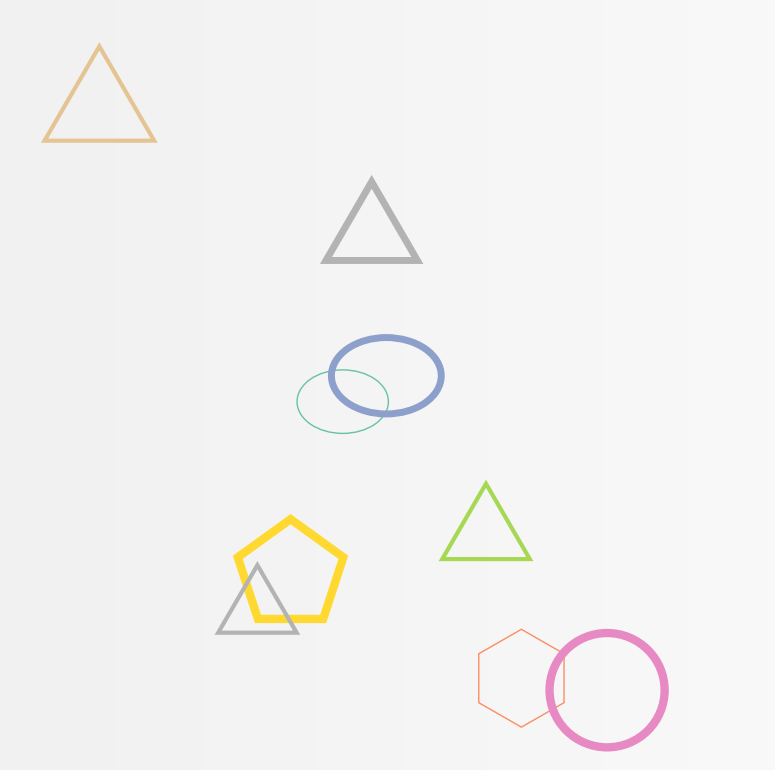[{"shape": "oval", "thickness": 0.5, "radius": 0.29, "center": [0.442, 0.478]}, {"shape": "hexagon", "thickness": 0.5, "radius": 0.32, "center": [0.673, 0.119]}, {"shape": "oval", "thickness": 2.5, "radius": 0.35, "center": [0.498, 0.512]}, {"shape": "circle", "thickness": 3, "radius": 0.37, "center": [0.783, 0.104]}, {"shape": "triangle", "thickness": 1.5, "radius": 0.33, "center": [0.627, 0.307]}, {"shape": "pentagon", "thickness": 3, "radius": 0.36, "center": [0.375, 0.254]}, {"shape": "triangle", "thickness": 1.5, "radius": 0.41, "center": [0.128, 0.858]}, {"shape": "triangle", "thickness": 1.5, "radius": 0.29, "center": [0.332, 0.208]}, {"shape": "triangle", "thickness": 2.5, "radius": 0.34, "center": [0.48, 0.696]}]